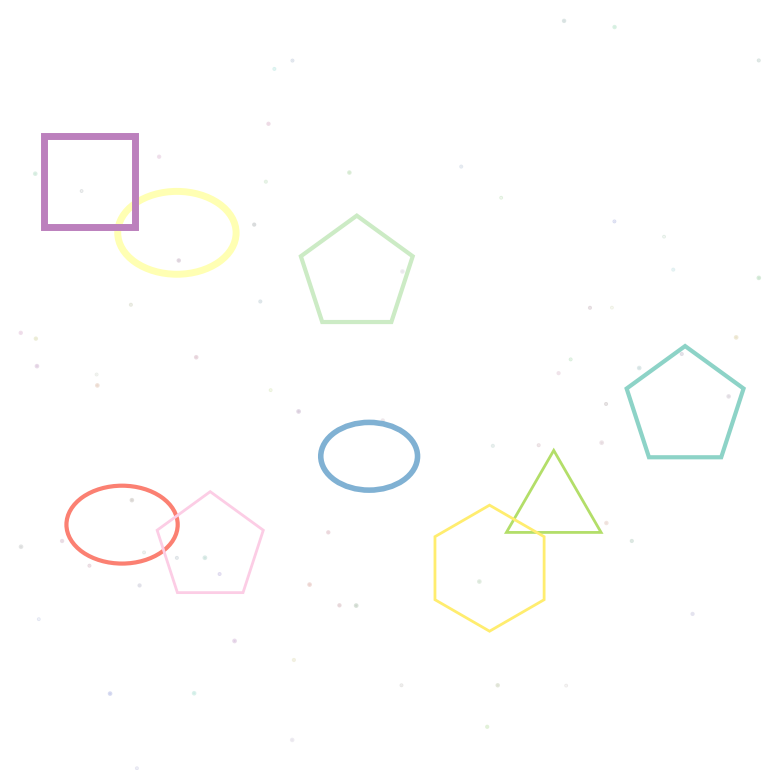[{"shape": "pentagon", "thickness": 1.5, "radius": 0.4, "center": [0.89, 0.471]}, {"shape": "oval", "thickness": 2.5, "radius": 0.38, "center": [0.23, 0.698]}, {"shape": "oval", "thickness": 1.5, "radius": 0.36, "center": [0.159, 0.319]}, {"shape": "oval", "thickness": 2, "radius": 0.31, "center": [0.479, 0.407]}, {"shape": "triangle", "thickness": 1, "radius": 0.36, "center": [0.719, 0.344]}, {"shape": "pentagon", "thickness": 1, "radius": 0.36, "center": [0.273, 0.289]}, {"shape": "square", "thickness": 2.5, "radius": 0.29, "center": [0.116, 0.765]}, {"shape": "pentagon", "thickness": 1.5, "radius": 0.38, "center": [0.463, 0.644]}, {"shape": "hexagon", "thickness": 1, "radius": 0.41, "center": [0.636, 0.262]}]